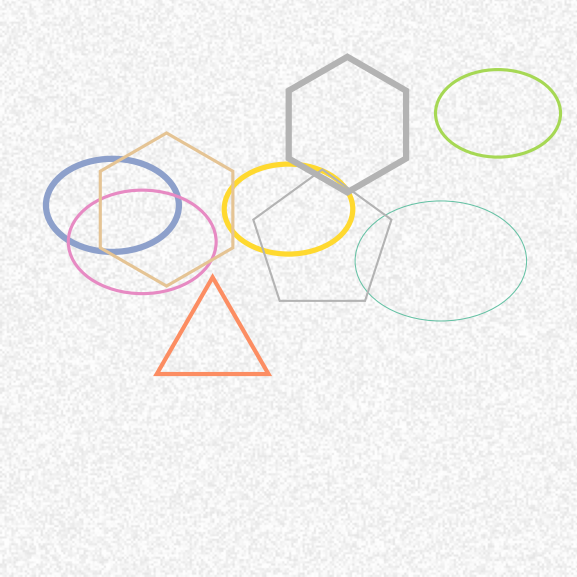[{"shape": "oval", "thickness": 0.5, "radius": 0.74, "center": [0.763, 0.547]}, {"shape": "triangle", "thickness": 2, "radius": 0.56, "center": [0.368, 0.407]}, {"shape": "oval", "thickness": 3, "radius": 0.58, "center": [0.195, 0.644]}, {"shape": "oval", "thickness": 1.5, "radius": 0.64, "center": [0.246, 0.58]}, {"shape": "oval", "thickness": 1.5, "radius": 0.54, "center": [0.862, 0.803]}, {"shape": "oval", "thickness": 2.5, "radius": 0.56, "center": [0.5, 0.637]}, {"shape": "hexagon", "thickness": 1.5, "radius": 0.66, "center": [0.288, 0.636]}, {"shape": "pentagon", "thickness": 1, "radius": 0.63, "center": [0.558, 0.58]}, {"shape": "hexagon", "thickness": 3, "radius": 0.59, "center": [0.602, 0.783]}]